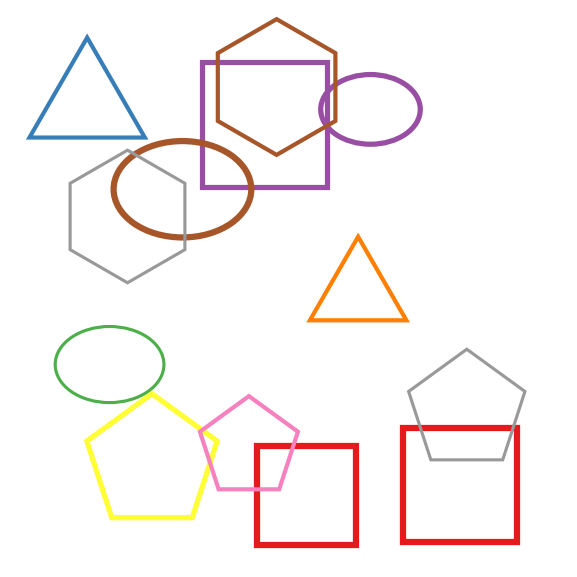[{"shape": "square", "thickness": 3, "radius": 0.49, "center": [0.796, 0.16]}, {"shape": "square", "thickness": 3, "radius": 0.43, "center": [0.53, 0.141]}, {"shape": "triangle", "thickness": 2, "radius": 0.58, "center": [0.151, 0.819]}, {"shape": "oval", "thickness": 1.5, "radius": 0.47, "center": [0.19, 0.368]}, {"shape": "oval", "thickness": 2.5, "radius": 0.43, "center": [0.642, 0.81]}, {"shape": "square", "thickness": 2.5, "radius": 0.54, "center": [0.458, 0.784]}, {"shape": "triangle", "thickness": 2, "radius": 0.48, "center": [0.62, 0.493]}, {"shape": "pentagon", "thickness": 2.5, "radius": 0.59, "center": [0.263, 0.199]}, {"shape": "hexagon", "thickness": 2, "radius": 0.59, "center": [0.479, 0.848]}, {"shape": "oval", "thickness": 3, "radius": 0.6, "center": [0.316, 0.671]}, {"shape": "pentagon", "thickness": 2, "radius": 0.45, "center": [0.431, 0.224]}, {"shape": "hexagon", "thickness": 1.5, "radius": 0.57, "center": [0.221, 0.624]}, {"shape": "pentagon", "thickness": 1.5, "radius": 0.53, "center": [0.808, 0.289]}]